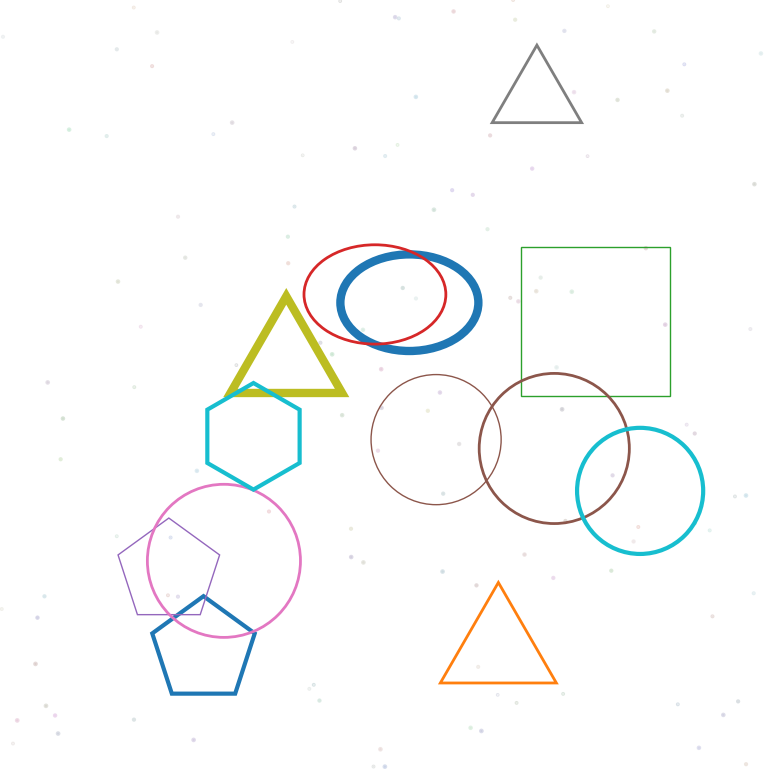[{"shape": "oval", "thickness": 3, "radius": 0.45, "center": [0.532, 0.607]}, {"shape": "pentagon", "thickness": 1.5, "radius": 0.35, "center": [0.264, 0.156]}, {"shape": "triangle", "thickness": 1, "radius": 0.44, "center": [0.647, 0.157]}, {"shape": "square", "thickness": 0.5, "radius": 0.48, "center": [0.773, 0.582]}, {"shape": "oval", "thickness": 1, "radius": 0.46, "center": [0.487, 0.618]}, {"shape": "pentagon", "thickness": 0.5, "radius": 0.35, "center": [0.219, 0.258]}, {"shape": "circle", "thickness": 1, "radius": 0.49, "center": [0.72, 0.418]}, {"shape": "circle", "thickness": 0.5, "radius": 0.42, "center": [0.566, 0.429]}, {"shape": "circle", "thickness": 1, "radius": 0.5, "center": [0.291, 0.272]}, {"shape": "triangle", "thickness": 1, "radius": 0.34, "center": [0.697, 0.874]}, {"shape": "triangle", "thickness": 3, "radius": 0.42, "center": [0.372, 0.531]}, {"shape": "hexagon", "thickness": 1.5, "radius": 0.35, "center": [0.329, 0.433]}, {"shape": "circle", "thickness": 1.5, "radius": 0.41, "center": [0.831, 0.362]}]